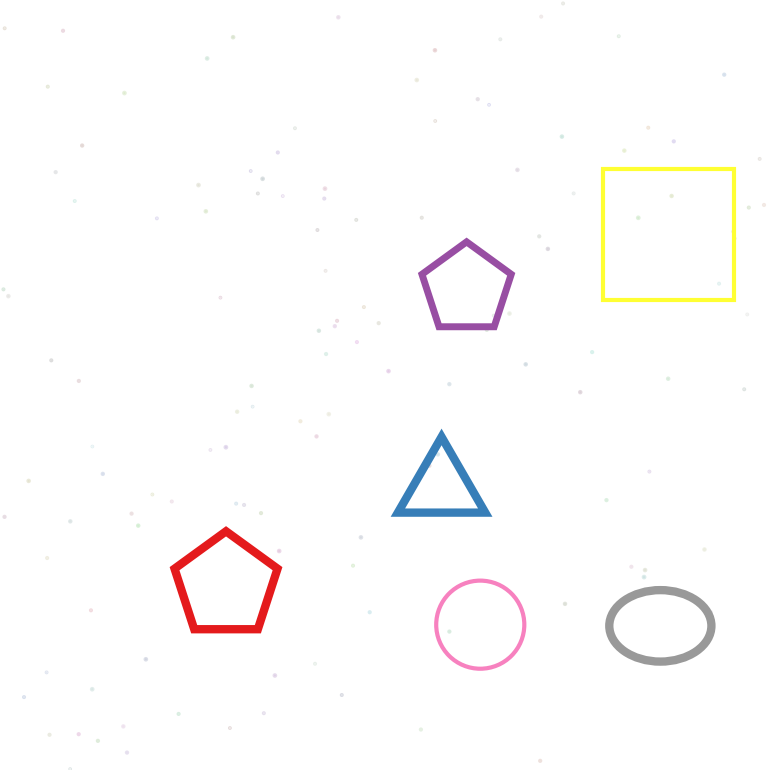[{"shape": "pentagon", "thickness": 3, "radius": 0.35, "center": [0.294, 0.24]}, {"shape": "triangle", "thickness": 3, "radius": 0.33, "center": [0.573, 0.367]}, {"shape": "pentagon", "thickness": 2.5, "radius": 0.3, "center": [0.606, 0.625]}, {"shape": "square", "thickness": 1.5, "radius": 0.42, "center": [0.868, 0.695]}, {"shape": "circle", "thickness": 1.5, "radius": 0.29, "center": [0.624, 0.189]}, {"shape": "oval", "thickness": 3, "radius": 0.33, "center": [0.858, 0.187]}]